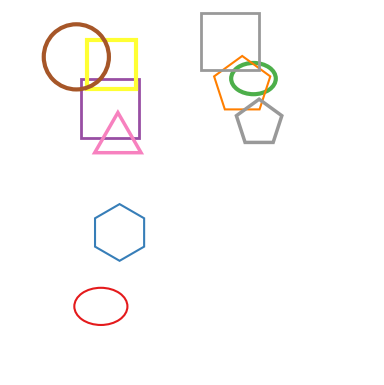[{"shape": "oval", "thickness": 1.5, "radius": 0.34, "center": [0.262, 0.204]}, {"shape": "hexagon", "thickness": 1.5, "radius": 0.37, "center": [0.311, 0.396]}, {"shape": "oval", "thickness": 3, "radius": 0.29, "center": [0.658, 0.796]}, {"shape": "square", "thickness": 2, "radius": 0.38, "center": [0.286, 0.718]}, {"shape": "pentagon", "thickness": 1.5, "radius": 0.38, "center": [0.629, 0.778]}, {"shape": "square", "thickness": 3, "radius": 0.32, "center": [0.29, 0.832]}, {"shape": "circle", "thickness": 3, "radius": 0.42, "center": [0.198, 0.852]}, {"shape": "triangle", "thickness": 2.5, "radius": 0.35, "center": [0.306, 0.638]}, {"shape": "square", "thickness": 2, "radius": 0.37, "center": [0.597, 0.893]}, {"shape": "pentagon", "thickness": 2.5, "radius": 0.31, "center": [0.673, 0.68]}]